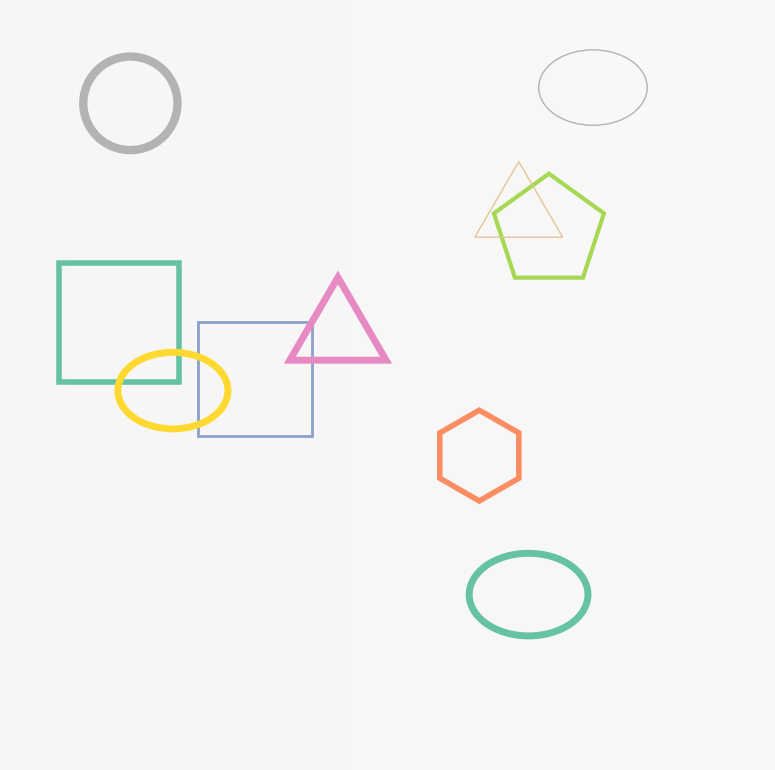[{"shape": "oval", "thickness": 2.5, "radius": 0.38, "center": [0.682, 0.228]}, {"shape": "square", "thickness": 2, "radius": 0.38, "center": [0.154, 0.581]}, {"shape": "hexagon", "thickness": 2, "radius": 0.29, "center": [0.618, 0.408]}, {"shape": "square", "thickness": 1, "radius": 0.37, "center": [0.329, 0.508]}, {"shape": "triangle", "thickness": 2.5, "radius": 0.36, "center": [0.436, 0.568]}, {"shape": "pentagon", "thickness": 1.5, "radius": 0.37, "center": [0.708, 0.7]}, {"shape": "oval", "thickness": 2.5, "radius": 0.36, "center": [0.223, 0.493]}, {"shape": "triangle", "thickness": 0.5, "radius": 0.33, "center": [0.669, 0.725]}, {"shape": "oval", "thickness": 0.5, "radius": 0.35, "center": [0.765, 0.886]}, {"shape": "circle", "thickness": 3, "radius": 0.3, "center": [0.168, 0.866]}]